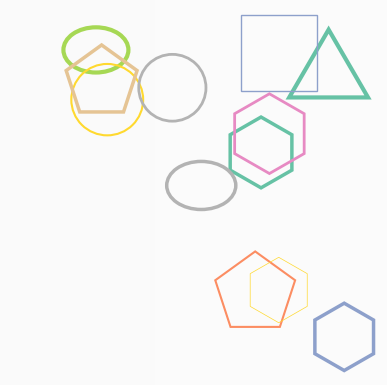[{"shape": "hexagon", "thickness": 2.5, "radius": 0.46, "center": [0.674, 0.604]}, {"shape": "triangle", "thickness": 3, "radius": 0.59, "center": [0.848, 0.806]}, {"shape": "pentagon", "thickness": 1.5, "radius": 0.54, "center": [0.659, 0.239]}, {"shape": "hexagon", "thickness": 2.5, "radius": 0.44, "center": [0.888, 0.125]}, {"shape": "square", "thickness": 1, "radius": 0.49, "center": [0.72, 0.862]}, {"shape": "hexagon", "thickness": 2, "radius": 0.52, "center": [0.695, 0.653]}, {"shape": "oval", "thickness": 3, "radius": 0.42, "center": [0.248, 0.87]}, {"shape": "circle", "thickness": 1.5, "radius": 0.46, "center": [0.277, 0.741]}, {"shape": "hexagon", "thickness": 0.5, "radius": 0.42, "center": [0.719, 0.247]}, {"shape": "pentagon", "thickness": 2.5, "radius": 0.48, "center": [0.262, 0.787]}, {"shape": "oval", "thickness": 2.5, "radius": 0.45, "center": [0.519, 0.518]}, {"shape": "circle", "thickness": 2, "radius": 0.43, "center": [0.445, 0.772]}]